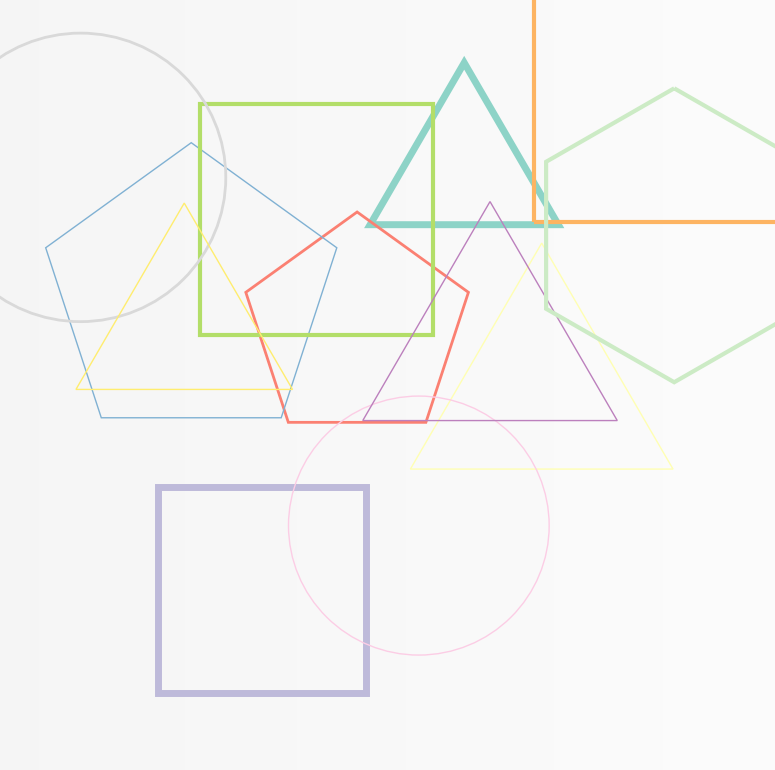[{"shape": "triangle", "thickness": 2.5, "radius": 0.7, "center": [0.599, 0.778]}, {"shape": "triangle", "thickness": 0.5, "radius": 0.98, "center": [0.699, 0.489]}, {"shape": "square", "thickness": 2.5, "radius": 0.67, "center": [0.338, 0.234]}, {"shape": "pentagon", "thickness": 1, "radius": 0.76, "center": [0.461, 0.574]}, {"shape": "pentagon", "thickness": 0.5, "radius": 0.99, "center": [0.247, 0.617]}, {"shape": "square", "thickness": 1.5, "radius": 0.93, "center": [0.875, 0.898]}, {"shape": "square", "thickness": 1.5, "radius": 0.75, "center": [0.408, 0.715]}, {"shape": "circle", "thickness": 0.5, "radius": 0.84, "center": [0.54, 0.317]}, {"shape": "circle", "thickness": 1, "radius": 0.94, "center": [0.104, 0.77]}, {"shape": "triangle", "thickness": 0.5, "radius": 0.95, "center": [0.632, 0.549]}, {"shape": "hexagon", "thickness": 1.5, "radius": 0.95, "center": [0.87, 0.694]}, {"shape": "triangle", "thickness": 0.5, "radius": 0.81, "center": [0.238, 0.575]}]